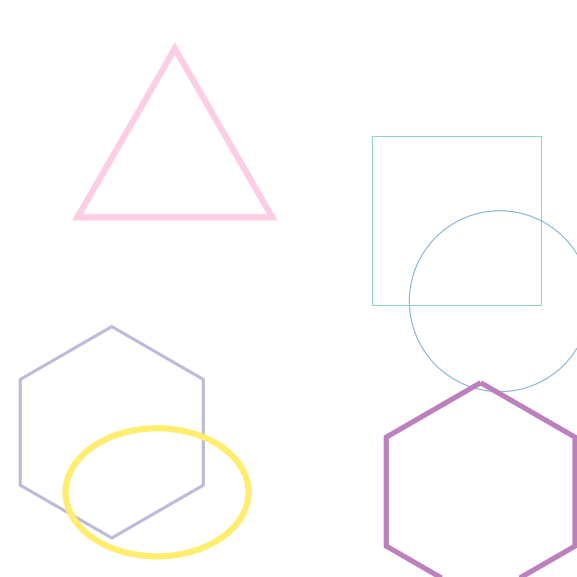[{"shape": "square", "thickness": 0.5, "radius": 0.73, "center": [0.791, 0.617]}, {"shape": "hexagon", "thickness": 1.5, "radius": 0.92, "center": [0.194, 0.251]}, {"shape": "circle", "thickness": 0.5, "radius": 0.78, "center": [0.865, 0.478]}, {"shape": "triangle", "thickness": 3, "radius": 0.97, "center": [0.303, 0.72]}, {"shape": "hexagon", "thickness": 2.5, "radius": 0.94, "center": [0.832, 0.148]}, {"shape": "oval", "thickness": 3, "radius": 0.79, "center": [0.272, 0.147]}]